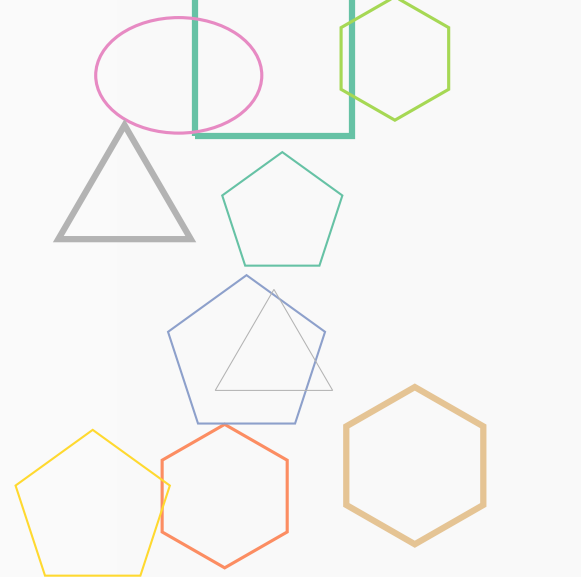[{"shape": "square", "thickness": 3, "radius": 0.67, "center": [0.47, 0.898]}, {"shape": "pentagon", "thickness": 1, "radius": 0.54, "center": [0.486, 0.627]}, {"shape": "hexagon", "thickness": 1.5, "radius": 0.62, "center": [0.387, 0.14]}, {"shape": "pentagon", "thickness": 1, "radius": 0.71, "center": [0.424, 0.381]}, {"shape": "oval", "thickness": 1.5, "radius": 0.71, "center": [0.308, 0.869]}, {"shape": "hexagon", "thickness": 1.5, "radius": 0.53, "center": [0.679, 0.898]}, {"shape": "pentagon", "thickness": 1, "radius": 0.7, "center": [0.159, 0.115]}, {"shape": "hexagon", "thickness": 3, "radius": 0.68, "center": [0.714, 0.193]}, {"shape": "triangle", "thickness": 0.5, "radius": 0.58, "center": [0.471, 0.381]}, {"shape": "triangle", "thickness": 3, "radius": 0.66, "center": [0.214, 0.651]}]